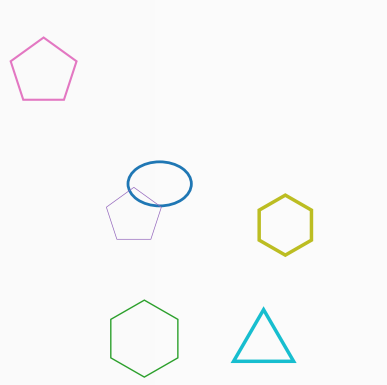[{"shape": "oval", "thickness": 2, "radius": 0.41, "center": [0.412, 0.522]}, {"shape": "hexagon", "thickness": 1, "radius": 0.5, "center": [0.372, 0.12]}, {"shape": "pentagon", "thickness": 0.5, "radius": 0.37, "center": [0.345, 0.439]}, {"shape": "pentagon", "thickness": 1.5, "radius": 0.45, "center": [0.113, 0.813]}, {"shape": "hexagon", "thickness": 2.5, "radius": 0.39, "center": [0.736, 0.415]}, {"shape": "triangle", "thickness": 2.5, "radius": 0.45, "center": [0.68, 0.106]}]